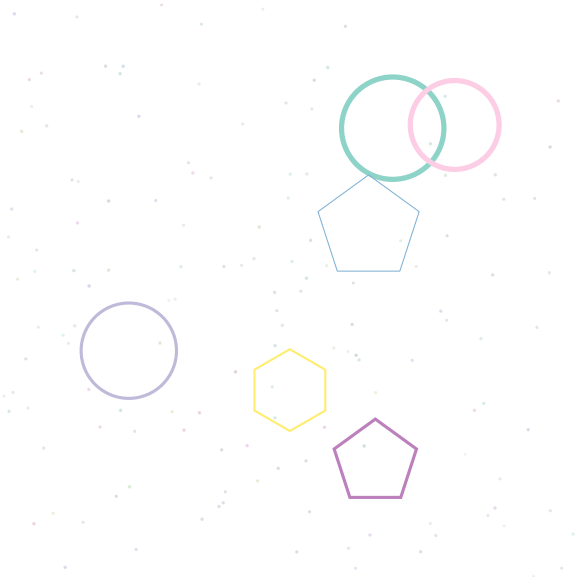[{"shape": "circle", "thickness": 2.5, "radius": 0.44, "center": [0.68, 0.777]}, {"shape": "circle", "thickness": 1.5, "radius": 0.41, "center": [0.223, 0.392]}, {"shape": "pentagon", "thickness": 0.5, "radius": 0.46, "center": [0.638, 0.604]}, {"shape": "circle", "thickness": 2.5, "radius": 0.38, "center": [0.787, 0.783]}, {"shape": "pentagon", "thickness": 1.5, "radius": 0.37, "center": [0.65, 0.198]}, {"shape": "hexagon", "thickness": 1, "radius": 0.35, "center": [0.502, 0.324]}]